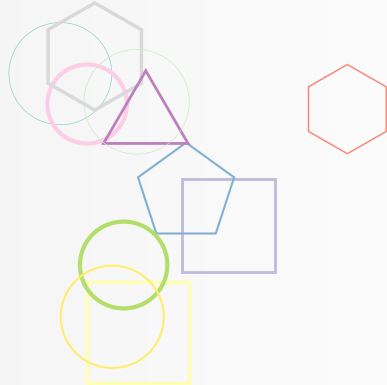[{"shape": "circle", "thickness": 0.5, "radius": 0.66, "center": [0.156, 0.809]}, {"shape": "square", "thickness": 2.5, "radius": 0.66, "center": [0.356, 0.136]}, {"shape": "square", "thickness": 2, "radius": 0.6, "center": [0.589, 0.415]}, {"shape": "hexagon", "thickness": 1, "radius": 0.58, "center": [0.896, 0.717]}, {"shape": "pentagon", "thickness": 1.5, "radius": 0.65, "center": [0.48, 0.499]}, {"shape": "circle", "thickness": 3, "radius": 0.56, "center": [0.319, 0.312]}, {"shape": "circle", "thickness": 3, "radius": 0.51, "center": [0.225, 0.73]}, {"shape": "hexagon", "thickness": 2.5, "radius": 0.7, "center": [0.245, 0.853]}, {"shape": "triangle", "thickness": 2, "radius": 0.63, "center": [0.376, 0.69]}, {"shape": "circle", "thickness": 0.5, "radius": 0.68, "center": [0.352, 0.736]}, {"shape": "circle", "thickness": 1.5, "radius": 0.66, "center": [0.29, 0.177]}]